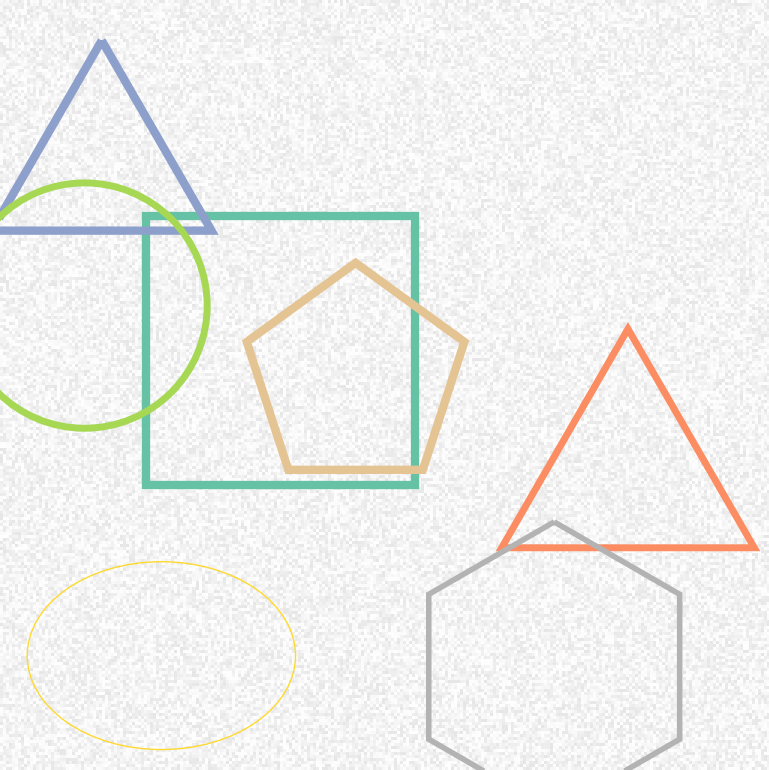[{"shape": "square", "thickness": 3, "radius": 0.87, "center": [0.364, 0.545]}, {"shape": "triangle", "thickness": 2.5, "radius": 0.95, "center": [0.816, 0.383]}, {"shape": "triangle", "thickness": 3, "radius": 0.82, "center": [0.132, 0.783]}, {"shape": "circle", "thickness": 2.5, "radius": 0.8, "center": [0.11, 0.603]}, {"shape": "oval", "thickness": 0.5, "radius": 0.87, "center": [0.21, 0.149]}, {"shape": "pentagon", "thickness": 3, "radius": 0.74, "center": [0.462, 0.51]}, {"shape": "hexagon", "thickness": 2, "radius": 0.94, "center": [0.72, 0.134]}]